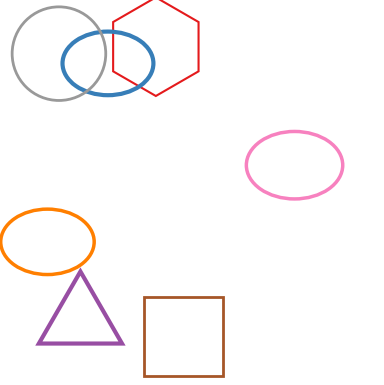[{"shape": "hexagon", "thickness": 1.5, "radius": 0.64, "center": [0.405, 0.879]}, {"shape": "oval", "thickness": 3, "radius": 0.59, "center": [0.28, 0.835]}, {"shape": "triangle", "thickness": 3, "radius": 0.62, "center": [0.209, 0.17]}, {"shape": "oval", "thickness": 2.5, "radius": 0.61, "center": [0.123, 0.372]}, {"shape": "square", "thickness": 2, "radius": 0.51, "center": [0.478, 0.126]}, {"shape": "oval", "thickness": 2.5, "radius": 0.63, "center": [0.765, 0.571]}, {"shape": "circle", "thickness": 2, "radius": 0.61, "center": [0.153, 0.861]}]